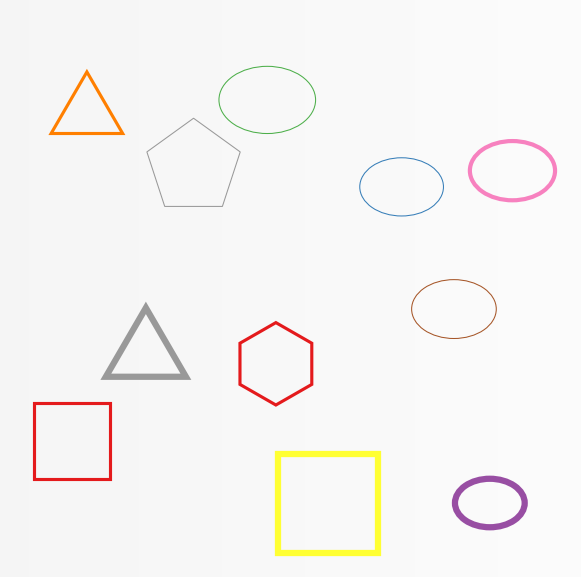[{"shape": "hexagon", "thickness": 1.5, "radius": 0.36, "center": [0.475, 0.369]}, {"shape": "square", "thickness": 1.5, "radius": 0.33, "center": [0.124, 0.236]}, {"shape": "oval", "thickness": 0.5, "radius": 0.36, "center": [0.691, 0.676]}, {"shape": "oval", "thickness": 0.5, "radius": 0.42, "center": [0.46, 0.826]}, {"shape": "oval", "thickness": 3, "radius": 0.3, "center": [0.843, 0.128]}, {"shape": "triangle", "thickness": 1.5, "radius": 0.36, "center": [0.149, 0.804]}, {"shape": "square", "thickness": 3, "radius": 0.43, "center": [0.564, 0.128]}, {"shape": "oval", "thickness": 0.5, "radius": 0.36, "center": [0.781, 0.464]}, {"shape": "oval", "thickness": 2, "radius": 0.37, "center": [0.882, 0.704]}, {"shape": "triangle", "thickness": 3, "radius": 0.4, "center": [0.251, 0.387]}, {"shape": "pentagon", "thickness": 0.5, "radius": 0.42, "center": [0.333, 0.71]}]